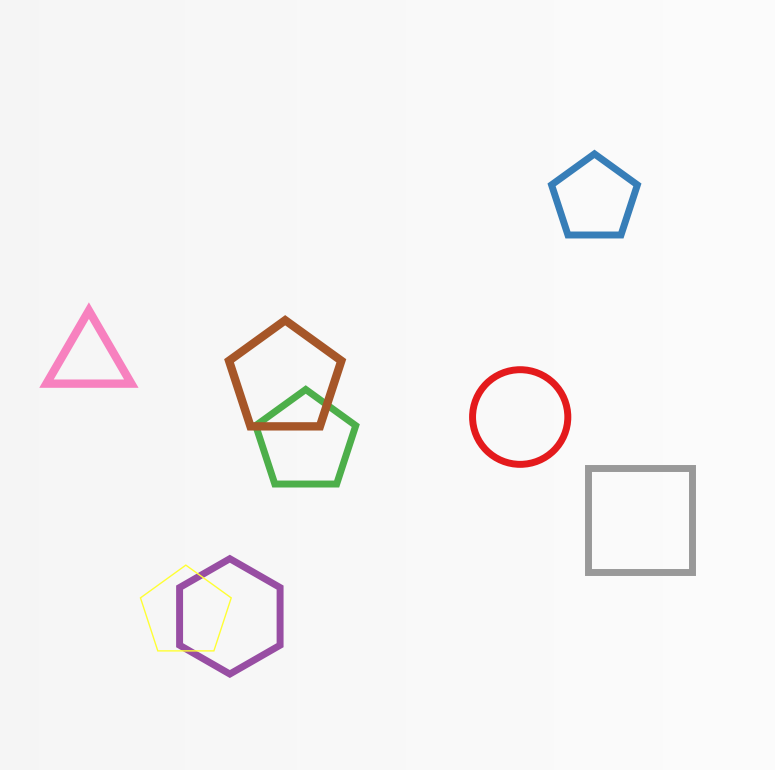[{"shape": "circle", "thickness": 2.5, "radius": 0.31, "center": [0.671, 0.458]}, {"shape": "pentagon", "thickness": 2.5, "radius": 0.29, "center": [0.767, 0.742]}, {"shape": "pentagon", "thickness": 2.5, "radius": 0.34, "center": [0.394, 0.426]}, {"shape": "hexagon", "thickness": 2.5, "radius": 0.37, "center": [0.297, 0.2]}, {"shape": "pentagon", "thickness": 0.5, "radius": 0.31, "center": [0.24, 0.205]}, {"shape": "pentagon", "thickness": 3, "radius": 0.38, "center": [0.368, 0.508]}, {"shape": "triangle", "thickness": 3, "radius": 0.32, "center": [0.115, 0.533]}, {"shape": "square", "thickness": 2.5, "radius": 0.34, "center": [0.826, 0.325]}]